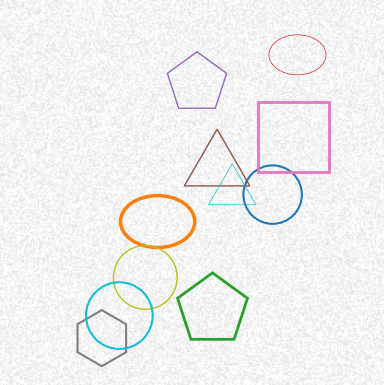[{"shape": "circle", "thickness": 1.5, "radius": 0.38, "center": [0.708, 0.495]}, {"shape": "oval", "thickness": 2.5, "radius": 0.48, "center": [0.41, 0.425]}, {"shape": "pentagon", "thickness": 2, "radius": 0.48, "center": [0.552, 0.196]}, {"shape": "oval", "thickness": 0.5, "radius": 0.37, "center": [0.773, 0.858]}, {"shape": "pentagon", "thickness": 1, "radius": 0.4, "center": [0.512, 0.784]}, {"shape": "triangle", "thickness": 1, "radius": 0.49, "center": [0.564, 0.566]}, {"shape": "square", "thickness": 2, "radius": 0.46, "center": [0.762, 0.644]}, {"shape": "hexagon", "thickness": 1.5, "radius": 0.36, "center": [0.264, 0.122]}, {"shape": "circle", "thickness": 1, "radius": 0.41, "center": [0.377, 0.279]}, {"shape": "triangle", "thickness": 0.5, "radius": 0.36, "center": [0.603, 0.504]}, {"shape": "circle", "thickness": 1.5, "radius": 0.43, "center": [0.31, 0.18]}]